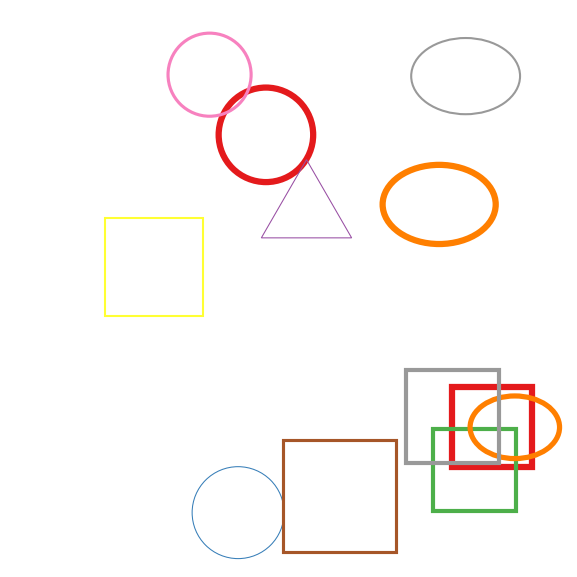[{"shape": "square", "thickness": 3, "radius": 0.35, "center": [0.852, 0.26]}, {"shape": "circle", "thickness": 3, "radius": 0.41, "center": [0.46, 0.766]}, {"shape": "circle", "thickness": 0.5, "radius": 0.4, "center": [0.412, 0.111]}, {"shape": "square", "thickness": 2, "radius": 0.36, "center": [0.822, 0.185]}, {"shape": "triangle", "thickness": 0.5, "radius": 0.45, "center": [0.531, 0.632]}, {"shape": "oval", "thickness": 2.5, "radius": 0.39, "center": [0.891, 0.259]}, {"shape": "oval", "thickness": 3, "radius": 0.49, "center": [0.76, 0.645]}, {"shape": "square", "thickness": 1, "radius": 0.43, "center": [0.267, 0.537]}, {"shape": "square", "thickness": 1.5, "radius": 0.49, "center": [0.588, 0.14]}, {"shape": "circle", "thickness": 1.5, "radius": 0.36, "center": [0.363, 0.87]}, {"shape": "square", "thickness": 2, "radius": 0.4, "center": [0.783, 0.278]}, {"shape": "oval", "thickness": 1, "radius": 0.47, "center": [0.806, 0.867]}]